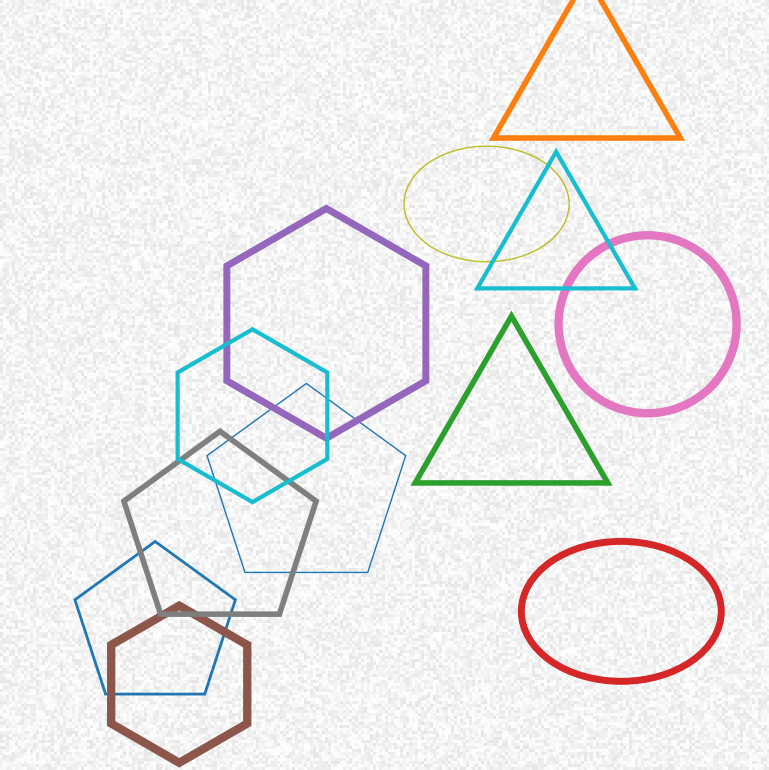[{"shape": "pentagon", "thickness": 1, "radius": 0.55, "center": [0.201, 0.187]}, {"shape": "pentagon", "thickness": 0.5, "radius": 0.68, "center": [0.398, 0.366]}, {"shape": "triangle", "thickness": 2, "radius": 0.7, "center": [0.762, 0.891]}, {"shape": "triangle", "thickness": 2, "radius": 0.72, "center": [0.664, 0.445]}, {"shape": "oval", "thickness": 2.5, "radius": 0.65, "center": [0.807, 0.206]}, {"shape": "hexagon", "thickness": 2.5, "radius": 0.75, "center": [0.424, 0.58]}, {"shape": "hexagon", "thickness": 3, "radius": 0.51, "center": [0.233, 0.111]}, {"shape": "circle", "thickness": 3, "radius": 0.58, "center": [0.841, 0.579]}, {"shape": "pentagon", "thickness": 2, "radius": 0.66, "center": [0.286, 0.309]}, {"shape": "oval", "thickness": 0.5, "radius": 0.54, "center": [0.632, 0.735]}, {"shape": "triangle", "thickness": 1.5, "radius": 0.59, "center": [0.722, 0.685]}, {"shape": "hexagon", "thickness": 1.5, "radius": 0.56, "center": [0.328, 0.46]}]